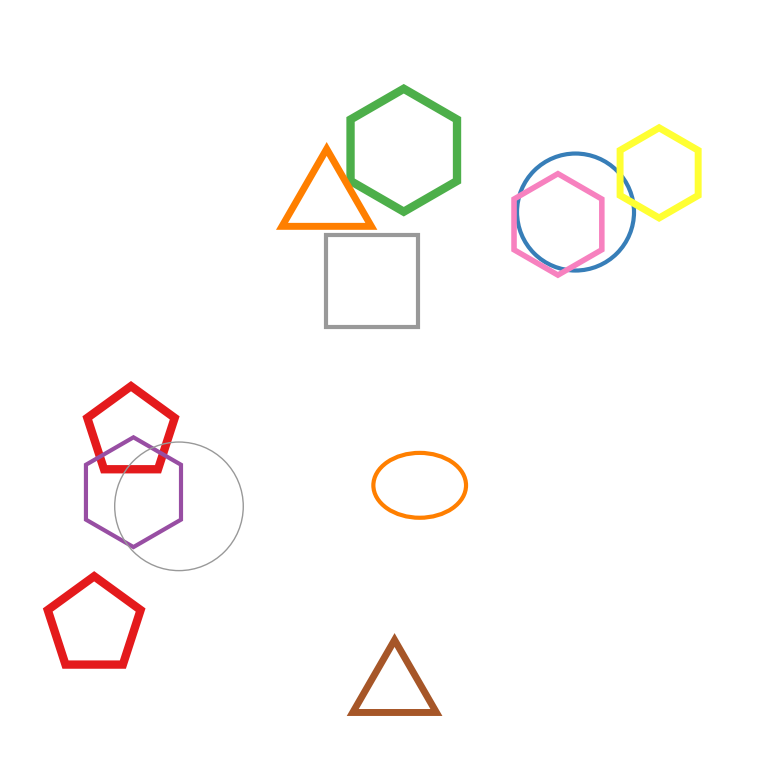[{"shape": "pentagon", "thickness": 3, "radius": 0.32, "center": [0.122, 0.188]}, {"shape": "pentagon", "thickness": 3, "radius": 0.3, "center": [0.17, 0.439]}, {"shape": "circle", "thickness": 1.5, "radius": 0.38, "center": [0.747, 0.725]}, {"shape": "hexagon", "thickness": 3, "radius": 0.4, "center": [0.524, 0.805]}, {"shape": "hexagon", "thickness": 1.5, "radius": 0.36, "center": [0.173, 0.361]}, {"shape": "oval", "thickness": 1.5, "radius": 0.3, "center": [0.545, 0.37]}, {"shape": "triangle", "thickness": 2.5, "radius": 0.34, "center": [0.424, 0.74]}, {"shape": "hexagon", "thickness": 2.5, "radius": 0.29, "center": [0.856, 0.775]}, {"shape": "triangle", "thickness": 2.5, "radius": 0.31, "center": [0.512, 0.106]}, {"shape": "hexagon", "thickness": 2, "radius": 0.33, "center": [0.725, 0.709]}, {"shape": "square", "thickness": 1.5, "radius": 0.3, "center": [0.483, 0.635]}, {"shape": "circle", "thickness": 0.5, "radius": 0.42, "center": [0.232, 0.342]}]